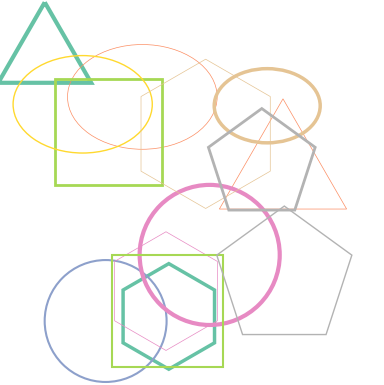[{"shape": "hexagon", "thickness": 2.5, "radius": 0.69, "center": [0.438, 0.178]}, {"shape": "triangle", "thickness": 3, "radius": 0.7, "center": [0.116, 0.855]}, {"shape": "oval", "thickness": 0.5, "radius": 0.97, "center": [0.37, 0.748]}, {"shape": "triangle", "thickness": 0.5, "radius": 0.95, "center": [0.735, 0.552]}, {"shape": "circle", "thickness": 1.5, "radius": 0.79, "center": [0.274, 0.166]}, {"shape": "circle", "thickness": 3, "radius": 0.91, "center": [0.545, 0.338]}, {"shape": "hexagon", "thickness": 0.5, "radius": 0.77, "center": [0.431, 0.244]}, {"shape": "square", "thickness": 2, "radius": 0.69, "center": [0.281, 0.657]}, {"shape": "square", "thickness": 1.5, "radius": 0.72, "center": [0.436, 0.192]}, {"shape": "oval", "thickness": 1, "radius": 0.9, "center": [0.215, 0.729]}, {"shape": "hexagon", "thickness": 0.5, "radius": 0.97, "center": [0.534, 0.652]}, {"shape": "oval", "thickness": 2.5, "radius": 0.69, "center": [0.694, 0.725]}, {"shape": "pentagon", "thickness": 1, "radius": 0.92, "center": [0.738, 0.28]}, {"shape": "pentagon", "thickness": 2, "radius": 0.73, "center": [0.68, 0.572]}]